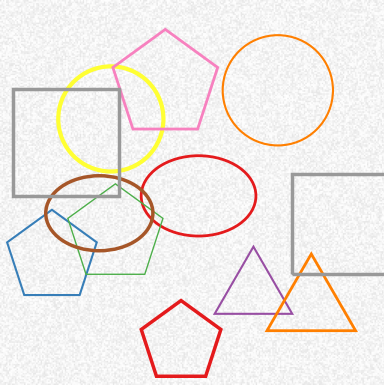[{"shape": "oval", "thickness": 2, "radius": 0.75, "center": [0.516, 0.491]}, {"shape": "pentagon", "thickness": 2.5, "radius": 0.54, "center": [0.47, 0.111]}, {"shape": "pentagon", "thickness": 1.5, "radius": 0.61, "center": [0.135, 0.333]}, {"shape": "pentagon", "thickness": 1, "radius": 0.65, "center": [0.3, 0.393]}, {"shape": "triangle", "thickness": 1.5, "radius": 0.58, "center": [0.658, 0.243]}, {"shape": "triangle", "thickness": 2, "radius": 0.66, "center": [0.809, 0.208]}, {"shape": "circle", "thickness": 1.5, "radius": 0.72, "center": [0.722, 0.765]}, {"shape": "circle", "thickness": 3, "radius": 0.68, "center": [0.288, 0.691]}, {"shape": "oval", "thickness": 2.5, "radius": 0.7, "center": [0.258, 0.446]}, {"shape": "pentagon", "thickness": 2, "radius": 0.72, "center": [0.429, 0.781]}, {"shape": "square", "thickness": 2.5, "radius": 0.65, "center": [0.888, 0.419]}, {"shape": "square", "thickness": 2.5, "radius": 0.69, "center": [0.172, 0.63]}]